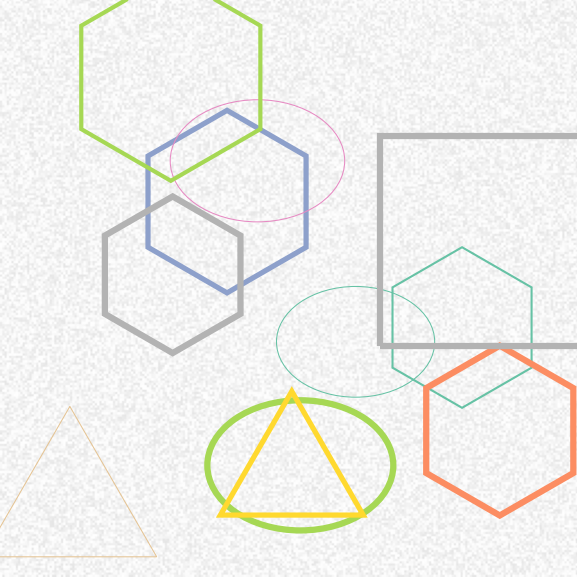[{"shape": "oval", "thickness": 0.5, "radius": 0.68, "center": [0.616, 0.407]}, {"shape": "hexagon", "thickness": 1, "radius": 0.7, "center": [0.8, 0.432]}, {"shape": "hexagon", "thickness": 3, "radius": 0.74, "center": [0.865, 0.254]}, {"shape": "hexagon", "thickness": 2.5, "radius": 0.79, "center": [0.393, 0.65]}, {"shape": "oval", "thickness": 0.5, "radius": 0.76, "center": [0.446, 0.721]}, {"shape": "oval", "thickness": 3, "radius": 0.81, "center": [0.52, 0.193]}, {"shape": "hexagon", "thickness": 2, "radius": 0.9, "center": [0.296, 0.865]}, {"shape": "triangle", "thickness": 2.5, "radius": 0.71, "center": [0.505, 0.179]}, {"shape": "triangle", "thickness": 0.5, "radius": 0.87, "center": [0.121, 0.122]}, {"shape": "hexagon", "thickness": 3, "radius": 0.68, "center": [0.299, 0.523]}, {"shape": "square", "thickness": 3, "radius": 0.91, "center": [0.84, 0.581]}]